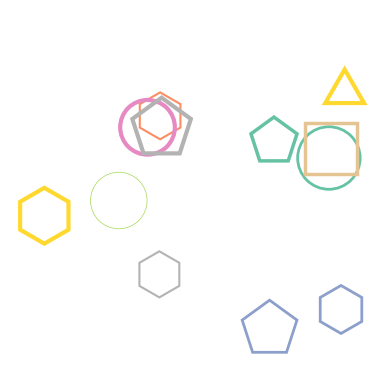[{"shape": "pentagon", "thickness": 2.5, "radius": 0.31, "center": [0.712, 0.633]}, {"shape": "circle", "thickness": 2, "radius": 0.41, "center": [0.854, 0.59]}, {"shape": "hexagon", "thickness": 1.5, "radius": 0.3, "center": [0.416, 0.699]}, {"shape": "pentagon", "thickness": 2, "radius": 0.37, "center": [0.7, 0.145]}, {"shape": "hexagon", "thickness": 2, "radius": 0.31, "center": [0.886, 0.196]}, {"shape": "circle", "thickness": 3, "radius": 0.35, "center": [0.383, 0.669]}, {"shape": "circle", "thickness": 0.5, "radius": 0.37, "center": [0.309, 0.479]}, {"shape": "triangle", "thickness": 3, "radius": 0.29, "center": [0.895, 0.761]}, {"shape": "hexagon", "thickness": 3, "radius": 0.36, "center": [0.115, 0.44]}, {"shape": "square", "thickness": 2.5, "radius": 0.33, "center": [0.86, 0.614]}, {"shape": "hexagon", "thickness": 1.5, "radius": 0.3, "center": [0.414, 0.287]}, {"shape": "pentagon", "thickness": 3, "radius": 0.4, "center": [0.42, 0.666]}]